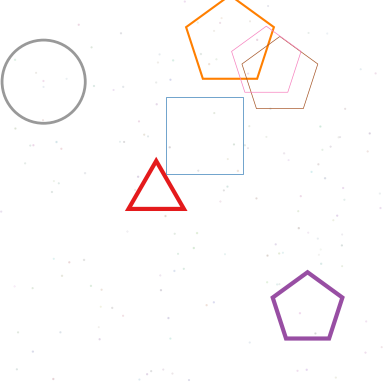[{"shape": "triangle", "thickness": 3, "radius": 0.42, "center": [0.406, 0.499]}, {"shape": "square", "thickness": 0.5, "radius": 0.5, "center": [0.531, 0.648]}, {"shape": "pentagon", "thickness": 3, "radius": 0.48, "center": [0.799, 0.198]}, {"shape": "pentagon", "thickness": 1.5, "radius": 0.6, "center": [0.597, 0.892]}, {"shape": "pentagon", "thickness": 0.5, "radius": 0.52, "center": [0.727, 0.802]}, {"shape": "pentagon", "thickness": 0.5, "radius": 0.47, "center": [0.692, 0.837]}, {"shape": "circle", "thickness": 2, "radius": 0.54, "center": [0.113, 0.788]}]